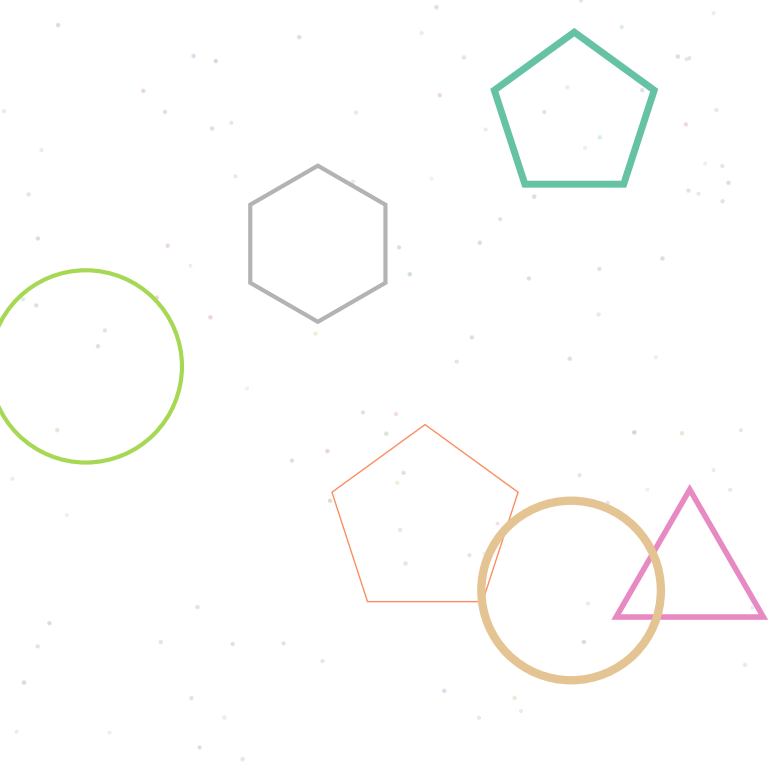[{"shape": "pentagon", "thickness": 2.5, "radius": 0.55, "center": [0.746, 0.849]}, {"shape": "pentagon", "thickness": 0.5, "radius": 0.64, "center": [0.552, 0.321]}, {"shape": "triangle", "thickness": 2, "radius": 0.55, "center": [0.896, 0.254]}, {"shape": "circle", "thickness": 1.5, "radius": 0.62, "center": [0.111, 0.524]}, {"shape": "circle", "thickness": 3, "radius": 0.58, "center": [0.742, 0.233]}, {"shape": "hexagon", "thickness": 1.5, "radius": 0.51, "center": [0.413, 0.683]}]